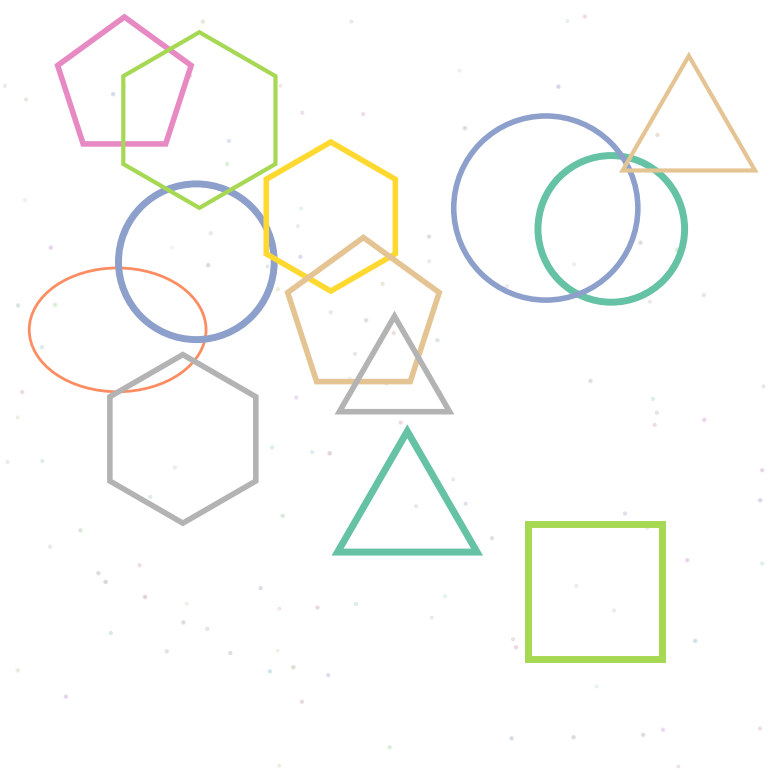[{"shape": "circle", "thickness": 2.5, "radius": 0.48, "center": [0.794, 0.703]}, {"shape": "triangle", "thickness": 2.5, "radius": 0.52, "center": [0.529, 0.335]}, {"shape": "oval", "thickness": 1, "radius": 0.57, "center": [0.153, 0.572]}, {"shape": "circle", "thickness": 2, "radius": 0.6, "center": [0.709, 0.73]}, {"shape": "circle", "thickness": 2.5, "radius": 0.51, "center": [0.255, 0.66]}, {"shape": "pentagon", "thickness": 2, "radius": 0.46, "center": [0.162, 0.887]}, {"shape": "square", "thickness": 2.5, "radius": 0.44, "center": [0.772, 0.232]}, {"shape": "hexagon", "thickness": 1.5, "radius": 0.57, "center": [0.259, 0.844]}, {"shape": "hexagon", "thickness": 2, "radius": 0.48, "center": [0.43, 0.719]}, {"shape": "triangle", "thickness": 1.5, "radius": 0.5, "center": [0.895, 0.828]}, {"shape": "pentagon", "thickness": 2, "radius": 0.52, "center": [0.472, 0.588]}, {"shape": "hexagon", "thickness": 2, "radius": 0.55, "center": [0.237, 0.43]}, {"shape": "triangle", "thickness": 2, "radius": 0.41, "center": [0.512, 0.507]}]